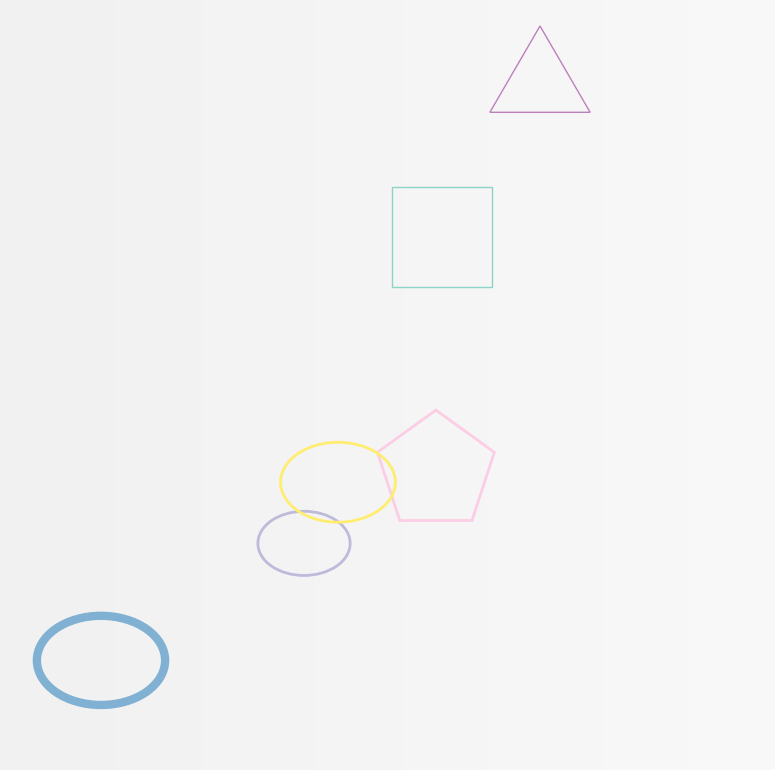[{"shape": "square", "thickness": 0.5, "radius": 0.32, "center": [0.57, 0.692]}, {"shape": "oval", "thickness": 1, "radius": 0.3, "center": [0.392, 0.294]}, {"shape": "oval", "thickness": 3, "radius": 0.41, "center": [0.13, 0.142]}, {"shape": "pentagon", "thickness": 1, "radius": 0.4, "center": [0.562, 0.388]}, {"shape": "triangle", "thickness": 0.5, "radius": 0.37, "center": [0.697, 0.892]}, {"shape": "oval", "thickness": 1, "radius": 0.37, "center": [0.436, 0.374]}]